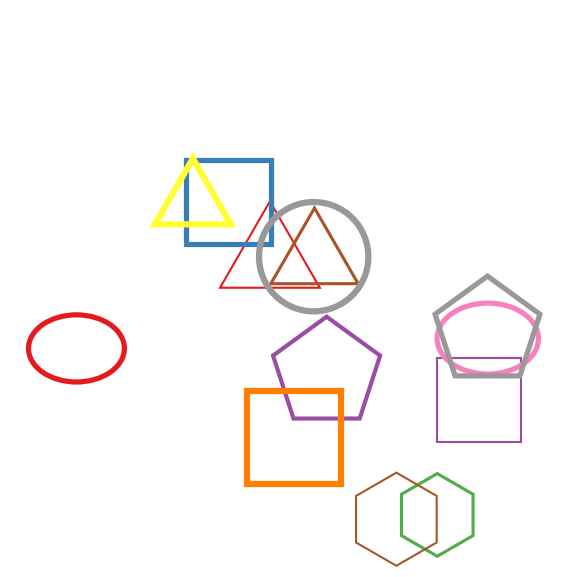[{"shape": "oval", "thickness": 2.5, "radius": 0.42, "center": [0.132, 0.396]}, {"shape": "triangle", "thickness": 1, "radius": 0.5, "center": [0.467, 0.551]}, {"shape": "square", "thickness": 2.5, "radius": 0.37, "center": [0.396, 0.65]}, {"shape": "hexagon", "thickness": 1.5, "radius": 0.36, "center": [0.757, 0.108]}, {"shape": "square", "thickness": 1, "radius": 0.36, "center": [0.83, 0.306]}, {"shape": "pentagon", "thickness": 2, "radius": 0.49, "center": [0.566, 0.353]}, {"shape": "square", "thickness": 3, "radius": 0.4, "center": [0.509, 0.241]}, {"shape": "triangle", "thickness": 3, "radius": 0.38, "center": [0.334, 0.649]}, {"shape": "triangle", "thickness": 1.5, "radius": 0.44, "center": [0.545, 0.552]}, {"shape": "hexagon", "thickness": 1, "radius": 0.4, "center": [0.686, 0.1]}, {"shape": "oval", "thickness": 2.5, "radius": 0.44, "center": [0.845, 0.413]}, {"shape": "pentagon", "thickness": 2.5, "radius": 0.48, "center": [0.844, 0.426]}, {"shape": "circle", "thickness": 3, "radius": 0.47, "center": [0.543, 0.555]}]